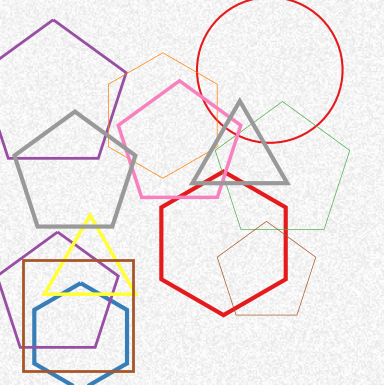[{"shape": "circle", "thickness": 1.5, "radius": 0.95, "center": [0.701, 0.818]}, {"shape": "hexagon", "thickness": 3, "radius": 0.93, "center": [0.581, 0.368]}, {"shape": "hexagon", "thickness": 3, "radius": 0.7, "center": [0.21, 0.126]}, {"shape": "pentagon", "thickness": 0.5, "radius": 0.92, "center": [0.734, 0.553]}, {"shape": "pentagon", "thickness": 2, "radius": 0.83, "center": [0.15, 0.232]}, {"shape": "pentagon", "thickness": 2, "radius": 0.99, "center": [0.138, 0.75]}, {"shape": "hexagon", "thickness": 0.5, "radius": 0.81, "center": [0.423, 0.7]}, {"shape": "triangle", "thickness": 2.5, "radius": 0.68, "center": [0.234, 0.304]}, {"shape": "pentagon", "thickness": 0.5, "radius": 0.67, "center": [0.692, 0.29]}, {"shape": "square", "thickness": 2, "radius": 0.72, "center": [0.202, 0.18]}, {"shape": "pentagon", "thickness": 2.5, "radius": 0.84, "center": [0.466, 0.623]}, {"shape": "triangle", "thickness": 3, "radius": 0.71, "center": [0.623, 0.595]}, {"shape": "pentagon", "thickness": 3, "radius": 0.83, "center": [0.195, 0.545]}]